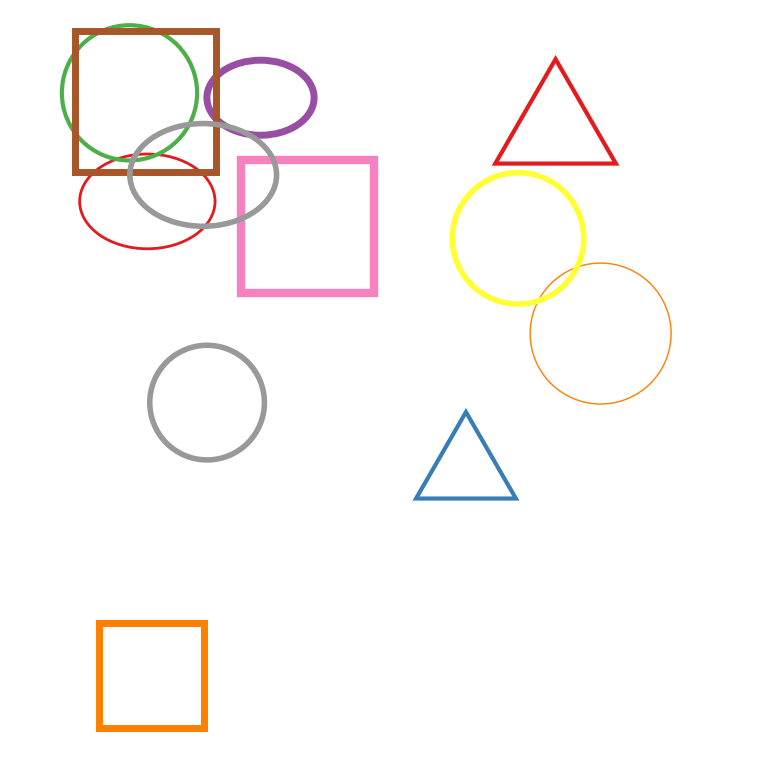[{"shape": "oval", "thickness": 1, "radius": 0.44, "center": [0.191, 0.738]}, {"shape": "triangle", "thickness": 1.5, "radius": 0.45, "center": [0.722, 0.833]}, {"shape": "triangle", "thickness": 1.5, "radius": 0.37, "center": [0.605, 0.39]}, {"shape": "circle", "thickness": 1.5, "radius": 0.44, "center": [0.168, 0.879]}, {"shape": "oval", "thickness": 2.5, "radius": 0.35, "center": [0.338, 0.873]}, {"shape": "square", "thickness": 2.5, "radius": 0.34, "center": [0.196, 0.123]}, {"shape": "circle", "thickness": 0.5, "radius": 0.46, "center": [0.78, 0.567]}, {"shape": "circle", "thickness": 2, "radius": 0.43, "center": [0.673, 0.69]}, {"shape": "square", "thickness": 2.5, "radius": 0.46, "center": [0.189, 0.868]}, {"shape": "square", "thickness": 3, "radius": 0.43, "center": [0.399, 0.706]}, {"shape": "oval", "thickness": 2, "radius": 0.48, "center": [0.264, 0.773]}, {"shape": "circle", "thickness": 2, "radius": 0.37, "center": [0.269, 0.477]}]